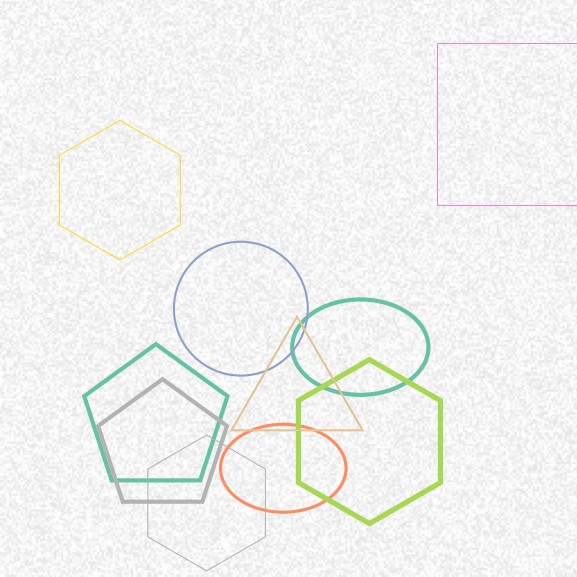[{"shape": "pentagon", "thickness": 2, "radius": 0.65, "center": [0.27, 0.273]}, {"shape": "oval", "thickness": 2, "radius": 0.59, "center": [0.624, 0.398]}, {"shape": "oval", "thickness": 1.5, "radius": 0.54, "center": [0.491, 0.188]}, {"shape": "circle", "thickness": 1, "radius": 0.58, "center": [0.417, 0.465]}, {"shape": "square", "thickness": 0.5, "radius": 0.7, "center": [0.897, 0.784]}, {"shape": "hexagon", "thickness": 2.5, "radius": 0.71, "center": [0.64, 0.234]}, {"shape": "hexagon", "thickness": 0.5, "radius": 0.6, "center": [0.208, 0.67]}, {"shape": "triangle", "thickness": 1, "radius": 0.66, "center": [0.514, 0.32]}, {"shape": "pentagon", "thickness": 2, "radius": 0.59, "center": [0.281, 0.225]}, {"shape": "hexagon", "thickness": 0.5, "radius": 0.59, "center": [0.358, 0.128]}]